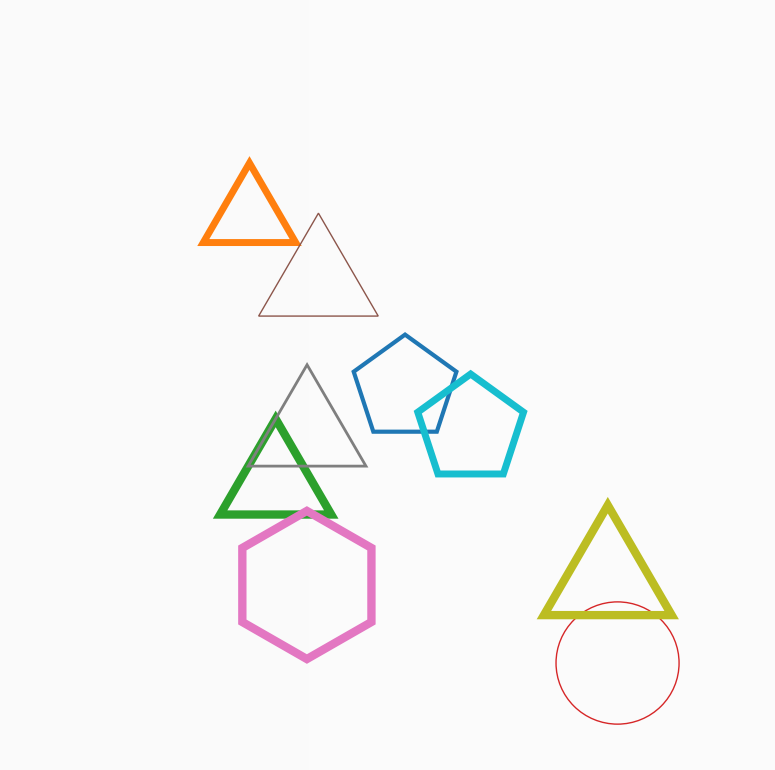[{"shape": "pentagon", "thickness": 1.5, "radius": 0.35, "center": [0.523, 0.496]}, {"shape": "triangle", "thickness": 2.5, "radius": 0.34, "center": [0.322, 0.719]}, {"shape": "triangle", "thickness": 3, "radius": 0.41, "center": [0.356, 0.373]}, {"shape": "circle", "thickness": 0.5, "radius": 0.4, "center": [0.797, 0.139]}, {"shape": "triangle", "thickness": 0.5, "radius": 0.45, "center": [0.411, 0.634]}, {"shape": "hexagon", "thickness": 3, "radius": 0.48, "center": [0.396, 0.24]}, {"shape": "triangle", "thickness": 1, "radius": 0.44, "center": [0.396, 0.439]}, {"shape": "triangle", "thickness": 3, "radius": 0.48, "center": [0.784, 0.249]}, {"shape": "pentagon", "thickness": 2.5, "radius": 0.36, "center": [0.607, 0.442]}]